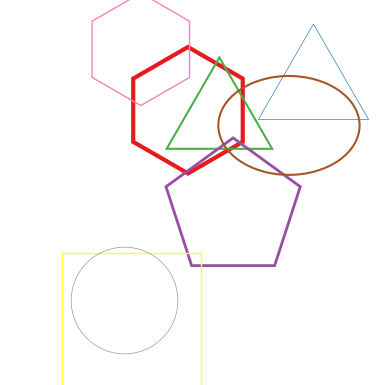[{"shape": "hexagon", "thickness": 3, "radius": 0.82, "center": [0.488, 0.714]}, {"shape": "triangle", "thickness": 0.5, "radius": 0.83, "center": [0.814, 0.772]}, {"shape": "triangle", "thickness": 1.5, "radius": 0.79, "center": [0.57, 0.693]}, {"shape": "pentagon", "thickness": 2, "radius": 0.92, "center": [0.606, 0.458]}, {"shape": "square", "thickness": 1, "radius": 0.9, "center": [0.34, 0.162]}, {"shape": "oval", "thickness": 1.5, "radius": 0.92, "center": [0.751, 0.674]}, {"shape": "hexagon", "thickness": 1, "radius": 0.73, "center": [0.366, 0.872]}, {"shape": "circle", "thickness": 0.5, "radius": 0.69, "center": [0.323, 0.219]}]